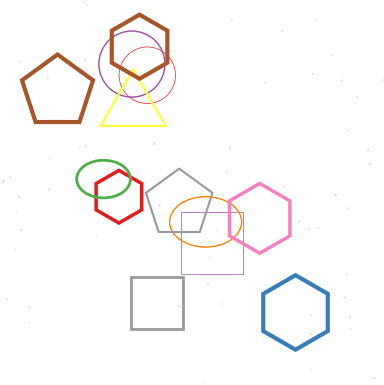[{"shape": "circle", "thickness": 0.5, "radius": 0.37, "center": [0.383, 0.805]}, {"shape": "hexagon", "thickness": 2.5, "radius": 0.34, "center": [0.309, 0.489]}, {"shape": "hexagon", "thickness": 3, "radius": 0.48, "center": [0.768, 0.188]}, {"shape": "oval", "thickness": 2, "radius": 0.35, "center": [0.269, 0.535]}, {"shape": "square", "thickness": 0.5, "radius": 0.4, "center": [0.551, 0.369]}, {"shape": "circle", "thickness": 1, "radius": 0.43, "center": [0.343, 0.834]}, {"shape": "oval", "thickness": 1, "radius": 0.47, "center": [0.534, 0.424]}, {"shape": "triangle", "thickness": 1.5, "radius": 0.49, "center": [0.346, 0.722]}, {"shape": "hexagon", "thickness": 3, "radius": 0.42, "center": [0.362, 0.879]}, {"shape": "pentagon", "thickness": 3, "radius": 0.48, "center": [0.149, 0.761]}, {"shape": "hexagon", "thickness": 2.5, "radius": 0.45, "center": [0.675, 0.433]}, {"shape": "pentagon", "thickness": 1.5, "radius": 0.45, "center": [0.465, 0.471]}, {"shape": "square", "thickness": 2, "radius": 0.34, "center": [0.407, 0.213]}]